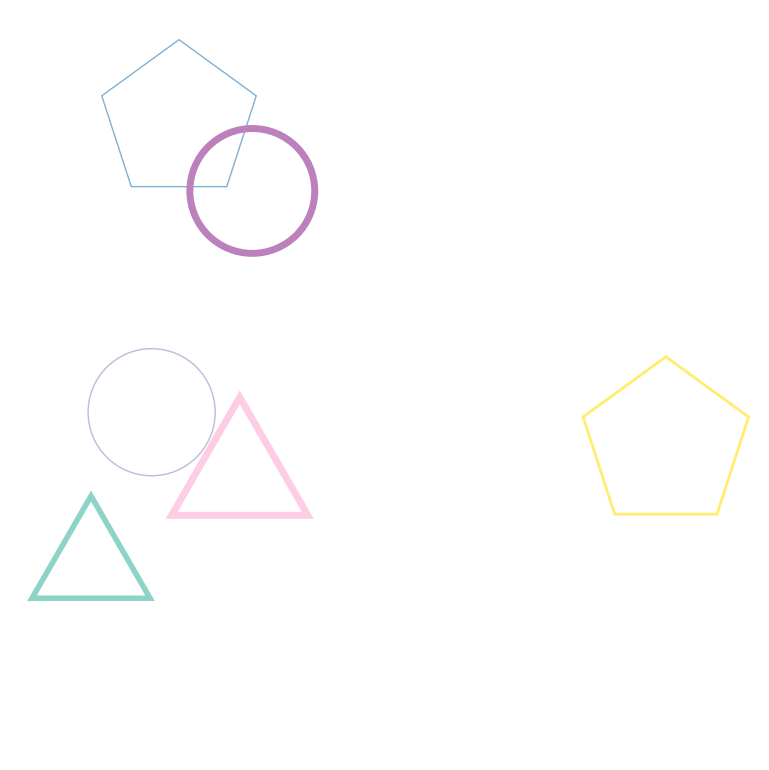[{"shape": "triangle", "thickness": 2, "radius": 0.44, "center": [0.118, 0.267]}, {"shape": "circle", "thickness": 0.5, "radius": 0.41, "center": [0.197, 0.465]}, {"shape": "pentagon", "thickness": 0.5, "radius": 0.53, "center": [0.232, 0.843]}, {"shape": "triangle", "thickness": 2.5, "radius": 0.51, "center": [0.311, 0.382]}, {"shape": "circle", "thickness": 2.5, "radius": 0.41, "center": [0.328, 0.752]}, {"shape": "pentagon", "thickness": 1, "radius": 0.57, "center": [0.865, 0.424]}]